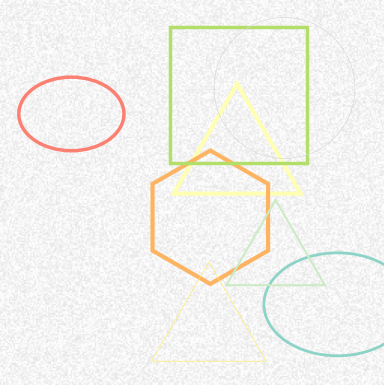[{"shape": "oval", "thickness": 2, "radius": 0.96, "center": [0.876, 0.21]}, {"shape": "triangle", "thickness": 3, "radius": 0.95, "center": [0.616, 0.592]}, {"shape": "oval", "thickness": 2.5, "radius": 0.68, "center": [0.185, 0.704]}, {"shape": "hexagon", "thickness": 3, "radius": 0.87, "center": [0.546, 0.436]}, {"shape": "square", "thickness": 2.5, "radius": 0.89, "center": [0.619, 0.753]}, {"shape": "circle", "thickness": 0.5, "radius": 0.91, "center": [0.739, 0.771]}, {"shape": "triangle", "thickness": 1.5, "radius": 0.74, "center": [0.716, 0.333]}, {"shape": "triangle", "thickness": 0.5, "radius": 0.86, "center": [0.543, 0.148]}]